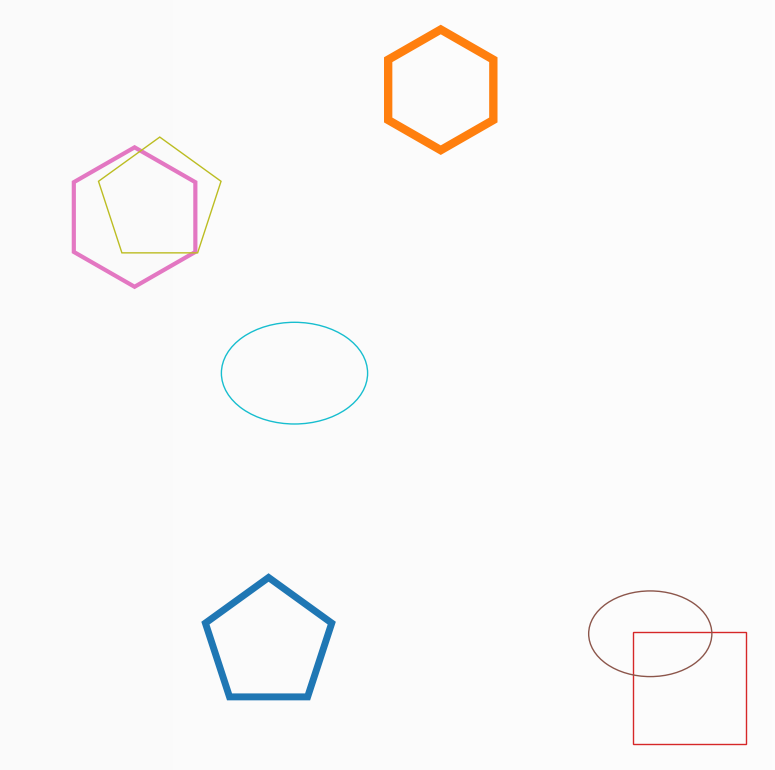[{"shape": "pentagon", "thickness": 2.5, "radius": 0.43, "center": [0.347, 0.164]}, {"shape": "hexagon", "thickness": 3, "radius": 0.39, "center": [0.569, 0.883]}, {"shape": "square", "thickness": 0.5, "radius": 0.36, "center": [0.89, 0.106]}, {"shape": "oval", "thickness": 0.5, "radius": 0.4, "center": [0.839, 0.177]}, {"shape": "hexagon", "thickness": 1.5, "radius": 0.45, "center": [0.174, 0.718]}, {"shape": "pentagon", "thickness": 0.5, "radius": 0.42, "center": [0.206, 0.739]}, {"shape": "oval", "thickness": 0.5, "radius": 0.47, "center": [0.38, 0.515]}]